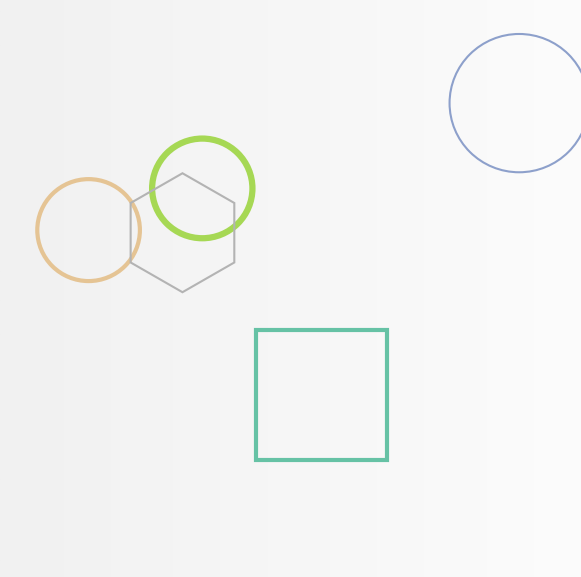[{"shape": "square", "thickness": 2, "radius": 0.56, "center": [0.554, 0.315]}, {"shape": "circle", "thickness": 1, "radius": 0.6, "center": [0.893, 0.821]}, {"shape": "circle", "thickness": 3, "radius": 0.43, "center": [0.348, 0.673]}, {"shape": "circle", "thickness": 2, "radius": 0.44, "center": [0.152, 0.601]}, {"shape": "hexagon", "thickness": 1, "radius": 0.51, "center": [0.314, 0.596]}]